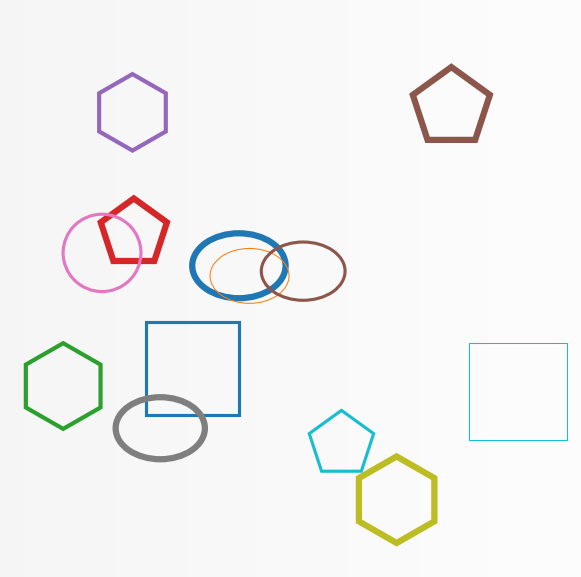[{"shape": "oval", "thickness": 3, "radius": 0.4, "center": [0.411, 0.539]}, {"shape": "square", "thickness": 1.5, "radius": 0.4, "center": [0.331, 0.361]}, {"shape": "oval", "thickness": 0.5, "radius": 0.34, "center": [0.429, 0.521]}, {"shape": "hexagon", "thickness": 2, "radius": 0.37, "center": [0.109, 0.331]}, {"shape": "pentagon", "thickness": 3, "radius": 0.3, "center": [0.23, 0.596]}, {"shape": "hexagon", "thickness": 2, "radius": 0.33, "center": [0.228, 0.805]}, {"shape": "pentagon", "thickness": 3, "radius": 0.35, "center": [0.777, 0.813]}, {"shape": "oval", "thickness": 1.5, "radius": 0.36, "center": [0.522, 0.53]}, {"shape": "circle", "thickness": 1.5, "radius": 0.33, "center": [0.176, 0.561]}, {"shape": "oval", "thickness": 3, "radius": 0.38, "center": [0.276, 0.258]}, {"shape": "hexagon", "thickness": 3, "radius": 0.37, "center": [0.682, 0.134]}, {"shape": "pentagon", "thickness": 1.5, "radius": 0.29, "center": [0.587, 0.23]}, {"shape": "square", "thickness": 0.5, "radius": 0.42, "center": [0.891, 0.321]}]